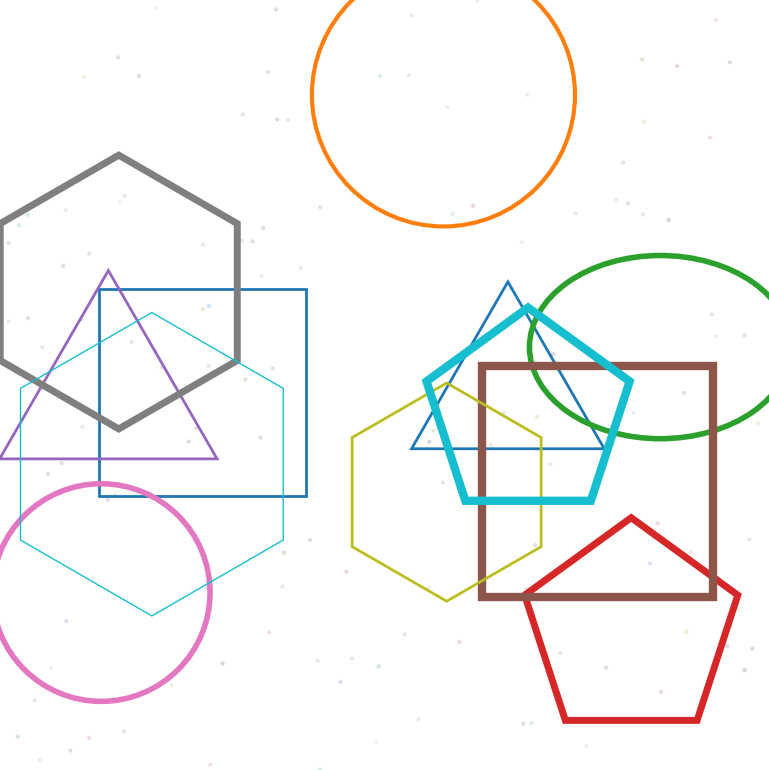[{"shape": "square", "thickness": 1, "radius": 0.67, "center": [0.263, 0.49]}, {"shape": "triangle", "thickness": 1, "radius": 0.72, "center": [0.66, 0.489]}, {"shape": "circle", "thickness": 1.5, "radius": 0.85, "center": [0.576, 0.877]}, {"shape": "oval", "thickness": 2, "radius": 0.85, "center": [0.858, 0.549]}, {"shape": "pentagon", "thickness": 2.5, "radius": 0.73, "center": [0.82, 0.182]}, {"shape": "triangle", "thickness": 1, "radius": 0.82, "center": [0.141, 0.486]}, {"shape": "square", "thickness": 3, "radius": 0.75, "center": [0.776, 0.374]}, {"shape": "circle", "thickness": 2, "radius": 0.71, "center": [0.131, 0.23]}, {"shape": "hexagon", "thickness": 2.5, "radius": 0.89, "center": [0.154, 0.621]}, {"shape": "hexagon", "thickness": 1, "radius": 0.71, "center": [0.58, 0.361]}, {"shape": "pentagon", "thickness": 3, "radius": 0.69, "center": [0.686, 0.462]}, {"shape": "hexagon", "thickness": 0.5, "radius": 0.98, "center": [0.197, 0.397]}]